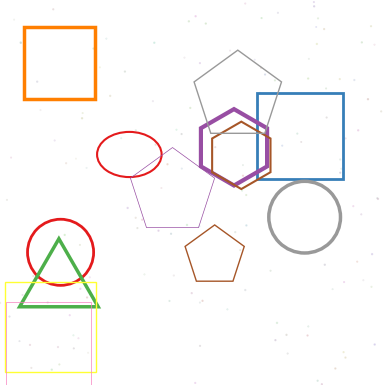[{"shape": "oval", "thickness": 1.5, "radius": 0.42, "center": [0.336, 0.599]}, {"shape": "circle", "thickness": 2, "radius": 0.43, "center": [0.157, 0.345]}, {"shape": "square", "thickness": 2, "radius": 0.55, "center": [0.779, 0.647]}, {"shape": "triangle", "thickness": 2.5, "radius": 0.59, "center": [0.153, 0.262]}, {"shape": "hexagon", "thickness": 3, "radius": 0.5, "center": [0.608, 0.617]}, {"shape": "pentagon", "thickness": 0.5, "radius": 0.57, "center": [0.448, 0.502]}, {"shape": "square", "thickness": 2.5, "radius": 0.46, "center": [0.154, 0.836]}, {"shape": "square", "thickness": 1, "radius": 0.59, "center": [0.132, 0.151]}, {"shape": "hexagon", "thickness": 1.5, "radius": 0.44, "center": [0.627, 0.597]}, {"shape": "pentagon", "thickness": 1, "radius": 0.4, "center": [0.558, 0.335]}, {"shape": "square", "thickness": 0.5, "radius": 0.56, "center": [0.127, 0.104]}, {"shape": "pentagon", "thickness": 1, "radius": 0.6, "center": [0.618, 0.75]}, {"shape": "circle", "thickness": 2.5, "radius": 0.47, "center": [0.791, 0.436]}]